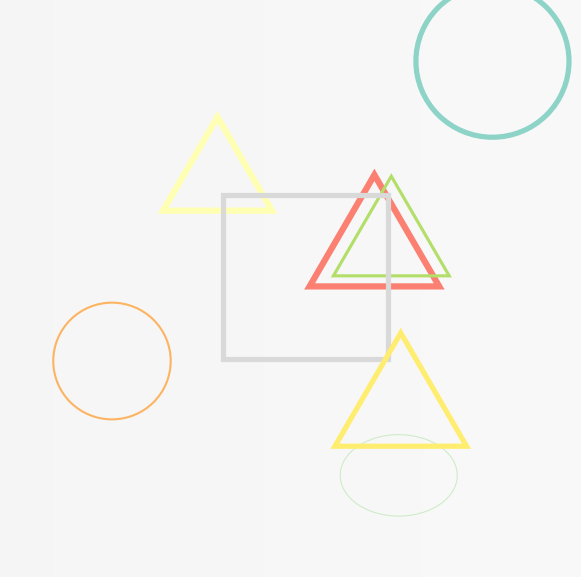[{"shape": "circle", "thickness": 2.5, "radius": 0.66, "center": [0.847, 0.893]}, {"shape": "triangle", "thickness": 3, "radius": 0.54, "center": [0.374, 0.688]}, {"shape": "triangle", "thickness": 3, "radius": 0.64, "center": [0.644, 0.568]}, {"shape": "circle", "thickness": 1, "radius": 0.51, "center": [0.193, 0.374]}, {"shape": "triangle", "thickness": 1.5, "radius": 0.57, "center": [0.673, 0.579]}, {"shape": "square", "thickness": 2.5, "radius": 0.71, "center": [0.525, 0.52]}, {"shape": "oval", "thickness": 0.5, "radius": 0.5, "center": [0.686, 0.176]}, {"shape": "triangle", "thickness": 2.5, "radius": 0.65, "center": [0.689, 0.292]}]